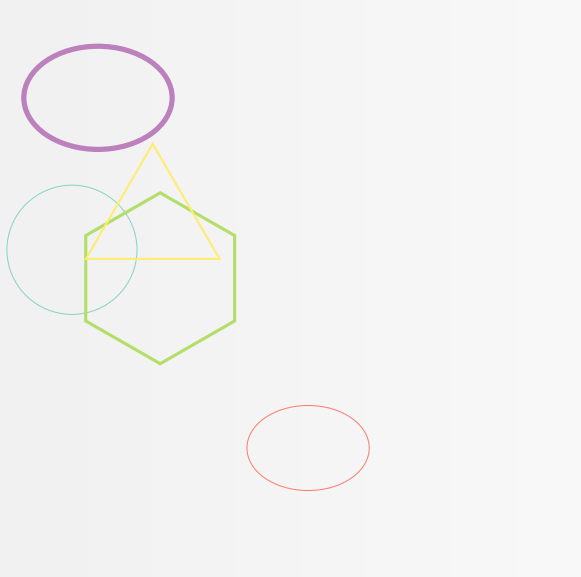[{"shape": "circle", "thickness": 0.5, "radius": 0.56, "center": [0.124, 0.567]}, {"shape": "oval", "thickness": 0.5, "radius": 0.53, "center": [0.53, 0.223]}, {"shape": "hexagon", "thickness": 1.5, "radius": 0.74, "center": [0.276, 0.517]}, {"shape": "oval", "thickness": 2.5, "radius": 0.64, "center": [0.169, 0.83]}, {"shape": "triangle", "thickness": 1, "radius": 0.66, "center": [0.263, 0.617]}]